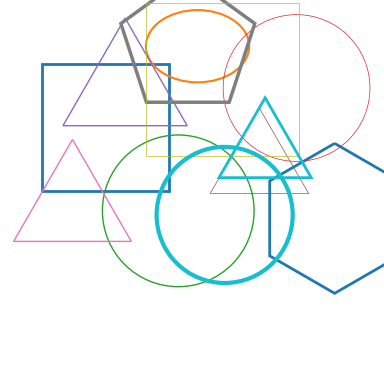[{"shape": "square", "thickness": 2, "radius": 0.82, "center": [0.274, 0.668]}, {"shape": "hexagon", "thickness": 2, "radius": 0.97, "center": [0.869, 0.433]}, {"shape": "oval", "thickness": 1.5, "radius": 0.67, "center": [0.513, 0.88]}, {"shape": "circle", "thickness": 1, "radius": 0.99, "center": [0.463, 0.452]}, {"shape": "circle", "thickness": 0.5, "radius": 0.95, "center": [0.77, 0.771]}, {"shape": "triangle", "thickness": 1, "radius": 0.93, "center": [0.325, 0.767]}, {"shape": "triangle", "thickness": 0.5, "radius": 0.74, "center": [0.674, 0.571]}, {"shape": "triangle", "thickness": 1, "radius": 0.88, "center": [0.188, 0.461]}, {"shape": "pentagon", "thickness": 2.5, "radius": 0.91, "center": [0.488, 0.882]}, {"shape": "square", "thickness": 0.5, "radius": 0.99, "center": [0.578, 0.792]}, {"shape": "circle", "thickness": 3, "radius": 0.88, "center": [0.584, 0.442]}, {"shape": "triangle", "thickness": 2, "radius": 0.69, "center": [0.689, 0.608]}]